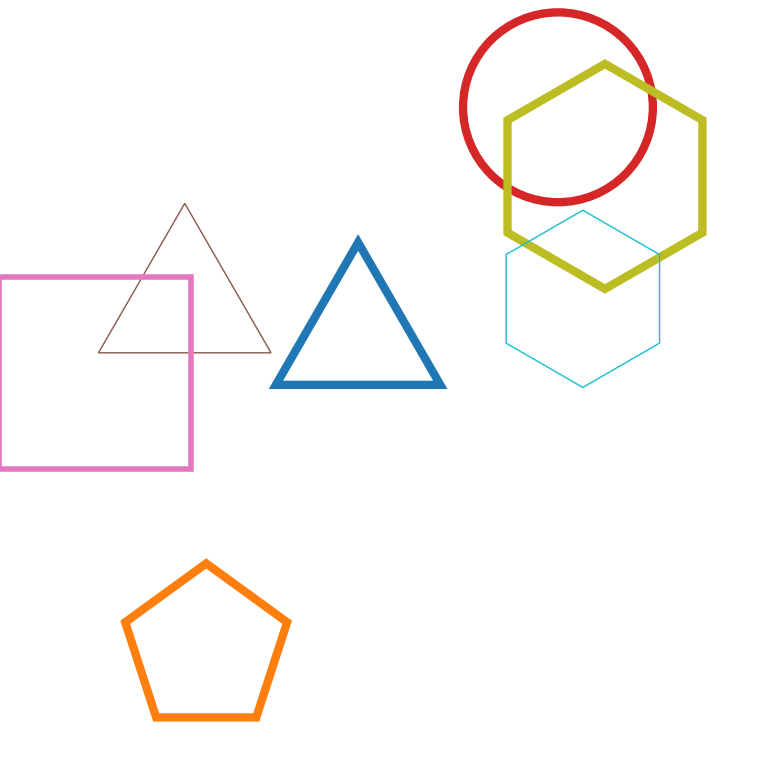[{"shape": "triangle", "thickness": 3, "radius": 0.62, "center": [0.465, 0.562]}, {"shape": "pentagon", "thickness": 3, "radius": 0.55, "center": [0.268, 0.158]}, {"shape": "circle", "thickness": 3, "radius": 0.62, "center": [0.725, 0.861]}, {"shape": "triangle", "thickness": 0.5, "radius": 0.65, "center": [0.24, 0.606]}, {"shape": "square", "thickness": 2, "radius": 0.62, "center": [0.123, 0.516]}, {"shape": "hexagon", "thickness": 3, "radius": 0.73, "center": [0.786, 0.771]}, {"shape": "hexagon", "thickness": 0.5, "radius": 0.58, "center": [0.757, 0.612]}]